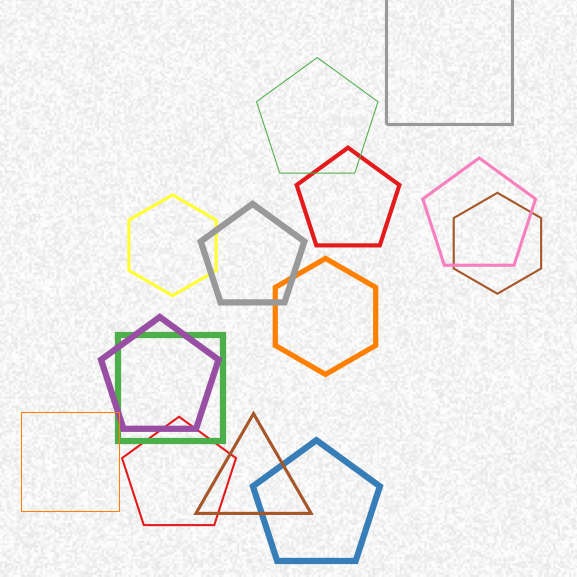[{"shape": "pentagon", "thickness": 1, "radius": 0.52, "center": [0.31, 0.174]}, {"shape": "pentagon", "thickness": 2, "radius": 0.47, "center": [0.603, 0.65]}, {"shape": "pentagon", "thickness": 3, "radius": 0.58, "center": [0.548, 0.121]}, {"shape": "pentagon", "thickness": 0.5, "radius": 0.55, "center": [0.549, 0.789]}, {"shape": "square", "thickness": 3, "radius": 0.46, "center": [0.295, 0.327]}, {"shape": "pentagon", "thickness": 3, "radius": 0.53, "center": [0.277, 0.343]}, {"shape": "square", "thickness": 0.5, "radius": 0.43, "center": [0.122, 0.2]}, {"shape": "hexagon", "thickness": 2.5, "radius": 0.5, "center": [0.564, 0.451]}, {"shape": "hexagon", "thickness": 1.5, "radius": 0.44, "center": [0.299, 0.574]}, {"shape": "hexagon", "thickness": 1, "radius": 0.44, "center": [0.861, 0.578]}, {"shape": "triangle", "thickness": 1.5, "radius": 0.58, "center": [0.439, 0.168]}, {"shape": "pentagon", "thickness": 1.5, "radius": 0.51, "center": [0.83, 0.623]}, {"shape": "pentagon", "thickness": 3, "radius": 0.47, "center": [0.437, 0.552]}, {"shape": "square", "thickness": 1.5, "radius": 0.55, "center": [0.778, 0.895]}]